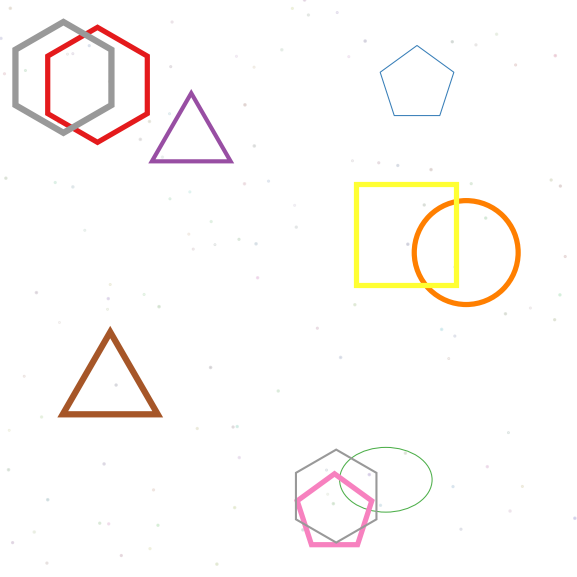[{"shape": "hexagon", "thickness": 2.5, "radius": 0.5, "center": [0.169, 0.852]}, {"shape": "pentagon", "thickness": 0.5, "radius": 0.34, "center": [0.722, 0.853]}, {"shape": "oval", "thickness": 0.5, "radius": 0.4, "center": [0.668, 0.168]}, {"shape": "triangle", "thickness": 2, "radius": 0.39, "center": [0.331, 0.759]}, {"shape": "circle", "thickness": 2.5, "radius": 0.45, "center": [0.807, 0.562]}, {"shape": "square", "thickness": 2.5, "radius": 0.44, "center": [0.703, 0.593]}, {"shape": "triangle", "thickness": 3, "radius": 0.47, "center": [0.191, 0.329]}, {"shape": "pentagon", "thickness": 2.5, "radius": 0.34, "center": [0.579, 0.111]}, {"shape": "hexagon", "thickness": 3, "radius": 0.48, "center": [0.11, 0.865]}, {"shape": "hexagon", "thickness": 1, "radius": 0.4, "center": [0.582, 0.14]}]